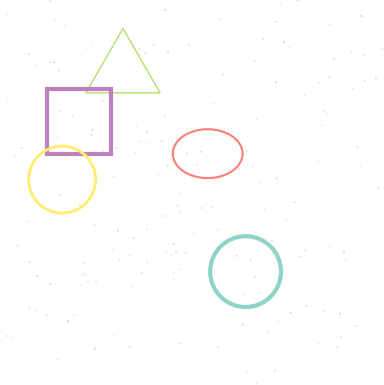[{"shape": "circle", "thickness": 3, "radius": 0.46, "center": [0.638, 0.295]}, {"shape": "oval", "thickness": 1.5, "radius": 0.45, "center": [0.539, 0.601]}, {"shape": "triangle", "thickness": 1, "radius": 0.56, "center": [0.319, 0.814]}, {"shape": "square", "thickness": 3, "radius": 0.42, "center": [0.205, 0.684]}, {"shape": "circle", "thickness": 2, "radius": 0.44, "center": [0.161, 0.534]}]